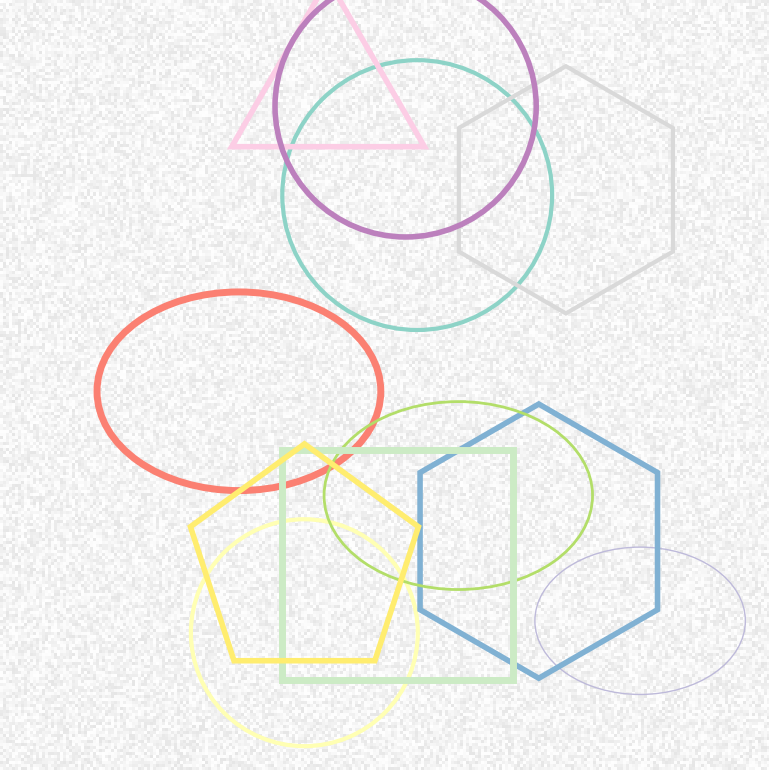[{"shape": "circle", "thickness": 1.5, "radius": 0.88, "center": [0.542, 0.747]}, {"shape": "circle", "thickness": 1.5, "radius": 0.74, "center": [0.395, 0.178]}, {"shape": "oval", "thickness": 0.5, "radius": 0.68, "center": [0.831, 0.194]}, {"shape": "oval", "thickness": 2.5, "radius": 0.92, "center": [0.31, 0.492]}, {"shape": "hexagon", "thickness": 2, "radius": 0.89, "center": [0.7, 0.297]}, {"shape": "oval", "thickness": 1, "radius": 0.87, "center": [0.595, 0.356]}, {"shape": "triangle", "thickness": 2, "radius": 0.72, "center": [0.426, 0.882]}, {"shape": "hexagon", "thickness": 1.5, "radius": 0.8, "center": [0.735, 0.754]}, {"shape": "circle", "thickness": 2, "radius": 0.85, "center": [0.527, 0.862]}, {"shape": "square", "thickness": 2.5, "radius": 0.75, "center": [0.516, 0.266]}, {"shape": "pentagon", "thickness": 2, "radius": 0.78, "center": [0.395, 0.268]}]